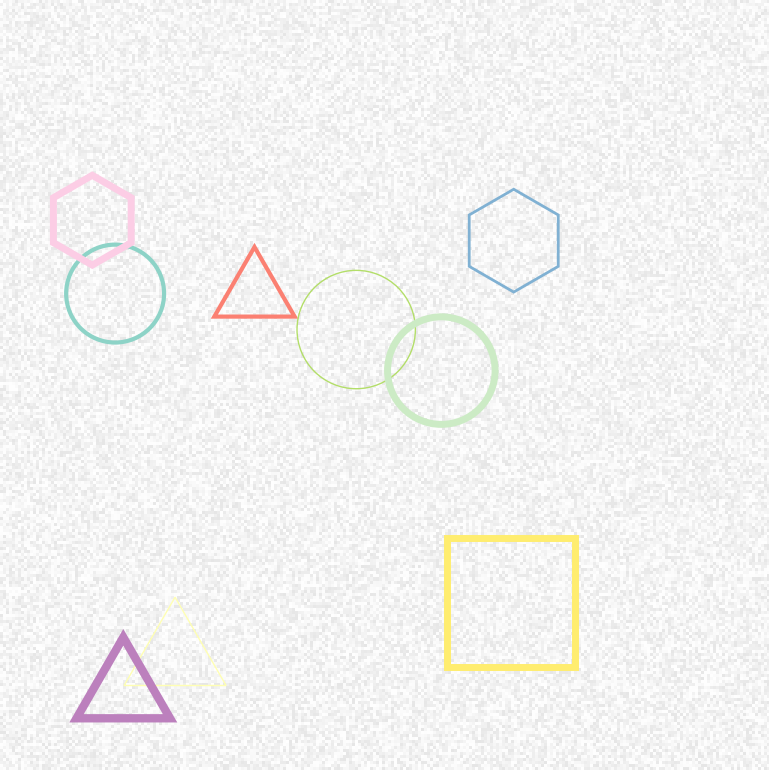[{"shape": "circle", "thickness": 1.5, "radius": 0.32, "center": [0.15, 0.619]}, {"shape": "triangle", "thickness": 0.5, "radius": 0.38, "center": [0.227, 0.148]}, {"shape": "triangle", "thickness": 1.5, "radius": 0.3, "center": [0.331, 0.619]}, {"shape": "hexagon", "thickness": 1, "radius": 0.33, "center": [0.667, 0.687]}, {"shape": "circle", "thickness": 0.5, "radius": 0.38, "center": [0.463, 0.572]}, {"shape": "hexagon", "thickness": 2.5, "radius": 0.29, "center": [0.12, 0.714]}, {"shape": "triangle", "thickness": 3, "radius": 0.35, "center": [0.16, 0.102]}, {"shape": "circle", "thickness": 2.5, "radius": 0.35, "center": [0.573, 0.519]}, {"shape": "square", "thickness": 2.5, "radius": 0.42, "center": [0.664, 0.218]}]